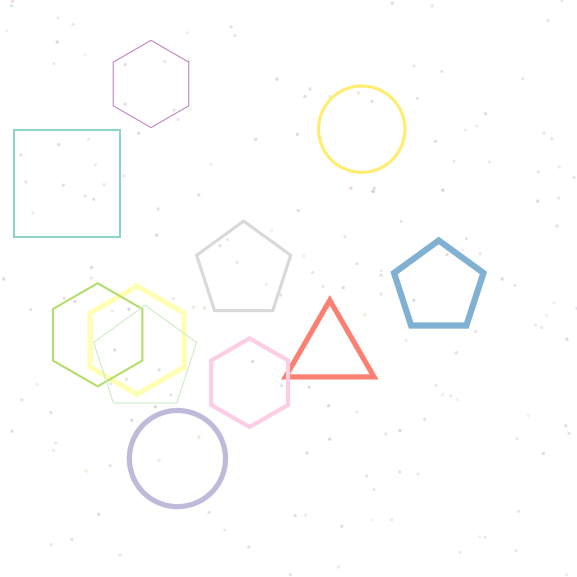[{"shape": "square", "thickness": 1, "radius": 0.46, "center": [0.116, 0.681]}, {"shape": "hexagon", "thickness": 2.5, "radius": 0.47, "center": [0.238, 0.41]}, {"shape": "circle", "thickness": 2.5, "radius": 0.42, "center": [0.307, 0.205]}, {"shape": "triangle", "thickness": 2.5, "radius": 0.44, "center": [0.571, 0.391]}, {"shape": "pentagon", "thickness": 3, "radius": 0.41, "center": [0.76, 0.501]}, {"shape": "hexagon", "thickness": 1, "radius": 0.45, "center": [0.169, 0.419]}, {"shape": "hexagon", "thickness": 2, "radius": 0.38, "center": [0.432, 0.336]}, {"shape": "pentagon", "thickness": 1.5, "radius": 0.43, "center": [0.422, 0.531]}, {"shape": "hexagon", "thickness": 0.5, "radius": 0.38, "center": [0.261, 0.854]}, {"shape": "pentagon", "thickness": 0.5, "radius": 0.47, "center": [0.251, 0.377]}, {"shape": "circle", "thickness": 1.5, "radius": 0.37, "center": [0.626, 0.775]}]